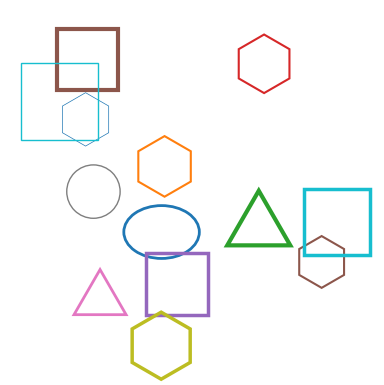[{"shape": "hexagon", "thickness": 0.5, "radius": 0.35, "center": [0.222, 0.69]}, {"shape": "oval", "thickness": 2, "radius": 0.49, "center": [0.42, 0.397]}, {"shape": "hexagon", "thickness": 1.5, "radius": 0.39, "center": [0.427, 0.568]}, {"shape": "triangle", "thickness": 3, "radius": 0.47, "center": [0.672, 0.41]}, {"shape": "hexagon", "thickness": 1.5, "radius": 0.38, "center": [0.686, 0.834]}, {"shape": "square", "thickness": 2.5, "radius": 0.4, "center": [0.459, 0.261]}, {"shape": "hexagon", "thickness": 1.5, "radius": 0.34, "center": [0.835, 0.32]}, {"shape": "square", "thickness": 3, "radius": 0.4, "center": [0.226, 0.845]}, {"shape": "triangle", "thickness": 2, "radius": 0.39, "center": [0.26, 0.222]}, {"shape": "circle", "thickness": 1, "radius": 0.35, "center": [0.243, 0.502]}, {"shape": "hexagon", "thickness": 2.5, "radius": 0.44, "center": [0.419, 0.102]}, {"shape": "square", "thickness": 1, "radius": 0.5, "center": [0.154, 0.735]}, {"shape": "square", "thickness": 2.5, "radius": 0.43, "center": [0.876, 0.424]}]